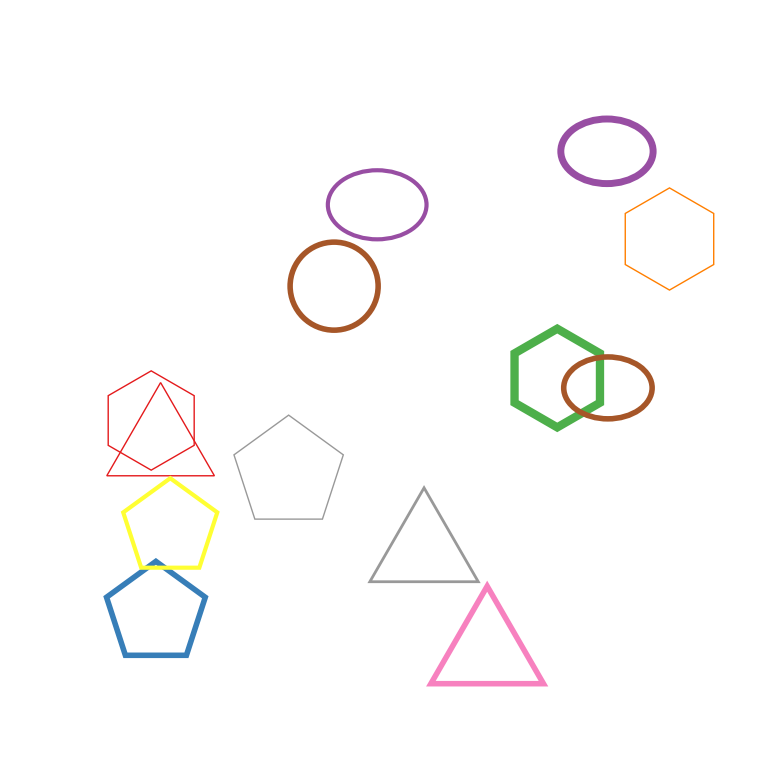[{"shape": "triangle", "thickness": 0.5, "radius": 0.4, "center": [0.209, 0.422]}, {"shape": "hexagon", "thickness": 0.5, "radius": 0.32, "center": [0.196, 0.454]}, {"shape": "pentagon", "thickness": 2, "radius": 0.34, "center": [0.202, 0.204]}, {"shape": "hexagon", "thickness": 3, "radius": 0.32, "center": [0.724, 0.509]}, {"shape": "oval", "thickness": 2.5, "radius": 0.3, "center": [0.788, 0.804]}, {"shape": "oval", "thickness": 1.5, "radius": 0.32, "center": [0.49, 0.734]}, {"shape": "hexagon", "thickness": 0.5, "radius": 0.33, "center": [0.869, 0.69]}, {"shape": "pentagon", "thickness": 1.5, "radius": 0.32, "center": [0.221, 0.315]}, {"shape": "circle", "thickness": 2, "radius": 0.29, "center": [0.434, 0.628]}, {"shape": "oval", "thickness": 2, "radius": 0.29, "center": [0.79, 0.496]}, {"shape": "triangle", "thickness": 2, "radius": 0.42, "center": [0.633, 0.154]}, {"shape": "triangle", "thickness": 1, "radius": 0.41, "center": [0.551, 0.285]}, {"shape": "pentagon", "thickness": 0.5, "radius": 0.37, "center": [0.375, 0.386]}]